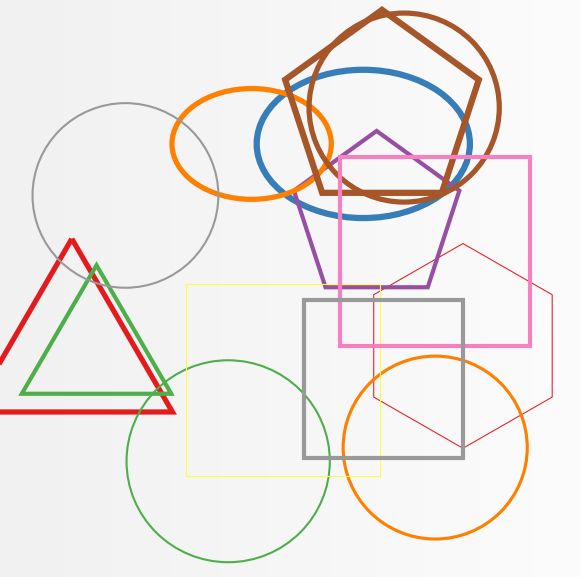[{"shape": "hexagon", "thickness": 0.5, "radius": 0.89, "center": [0.796, 0.4]}, {"shape": "triangle", "thickness": 2.5, "radius": 1.0, "center": [0.124, 0.386]}, {"shape": "oval", "thickness": 3, "radius": 0.92, "center": [0.625, 0.75]}, {"shape": "triangle", "thickness": 2, "radius": 0.74, "center": [0.166, 0.392]}, {"shape": "circle", "thickness": 1, "radius": 0.87, "center": [0.393, 0.2]}, {"shape": "pentagon", "thickness": 2, "radius": 0.75, "center": [0.648, 0.623]}, {"shape": "circle", "thickness": 1.5, "radius": 0.79, "center": [0.749, 0.224]}, {"shape": "oval", "thickness": 2.5, "radius": 0.69, "center": [0.433, 0.75]}, {"shape": "square", "thickness": 0.5, "radius": 0.83, "center": [0.487, 0.341]}, {"shape": "pentagon", "thickness": 3, "radius": 0.88, "center": [0.657, 0.807]}, {"shape": "circle", "thickness": 2.5, "radius": 0.82, "center": [0.695, 0.813]}, {"shape": "square", "thickness": 2, "radius": 0.82, "center": [0.748, 0.563]}, {"shape": "circle", "thickness": 1, "radius": 0.8, "center": [0.216, 0.661]}, {"shape": "square", "thickness": 2, "radius": 0.68, "center": [0.66, 0.343]}]